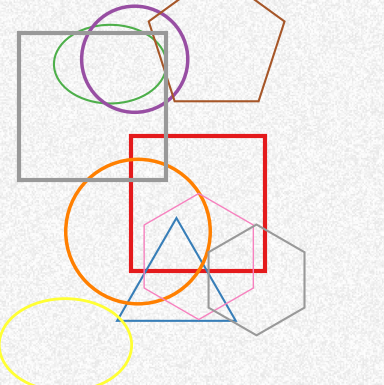[{"shape": "square", "thickness": 3, "radius": 0.87, "center": [0.514, 0.471]}, {"shape": "triangle", "thickness": 1.5, "radius": 0.89, "center": [0.458, 0.256]}, {"shape": "oval", "thickness": 1.5, "radius": 0.73, "center": [0.286, 0.833]}, {"shape": "circle", "thickness": 2.5, "radius": 0.69, "center": [0.35, 0.846]}, {"shape": "circle", "thickness": 2.5, "radius": 0.94, "center": [0.358, 0.398]}, {"shape": "oval", "thickness": 2, "radius": 0.86, "center": [0.17, 0.104]}, {"shape": "pentagon", "thickness": 1.5, "radius": 0.93, "center": [0.563, 0.887]}, {"shape": "hexagon", "thickness": 1, "radius": 0.82, "center": [0.516, 0.334]}, {"shape": "hexagon", "thickness": 1.5, "radius": 0.72, "center": [0.666, 0.273]}, {"shape": "square", "thickness": 3, "radius": 0.95, "center": [0.24, 0.723]}]